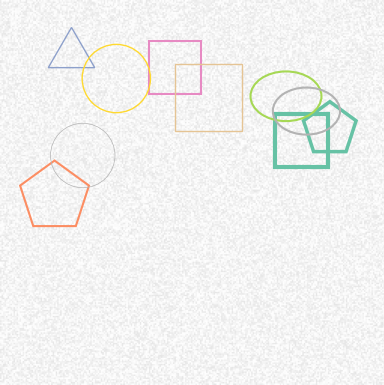[{"shape": "pentagon", "thickness": 2.5, "radius": 0.36, "center": [0.857, 0.664]}, {"shape": "square", "thickness": 3, "radius": 0.34, "center": [0.784, 0.635]}, {"shape": "pentagon", "thickness": 1.5, "radius": 0.47, "center": [0.142, 0.489]}, {"shape": "triangle", "thickness": 1, "radius": 0.35, "center": [0.186, 0.859]}, {"shape": "square", "thickness": 1.5, "radius": 0.34, "center": [0.455, 0.825]}, {"shape": "oval", "thickness": 1.5, "radius": 0.46, "center": [0.743, 0.75]}, {"shape": "circle", "thickness": 1, "radius": 0.44, "center": [0.302, 0.796]}, {"shape": "square", "thickness": 1, "radius": 0.43, "center": [0.542, 0.747]}, {"shape": "oval", "thickness": 1.5, "radius": 0.44, "center": [0.796, 0.712]}, {"shape": "circle", "thickness": 0.5, "radius": 0.42, "center": [0.215, 0.596]}]